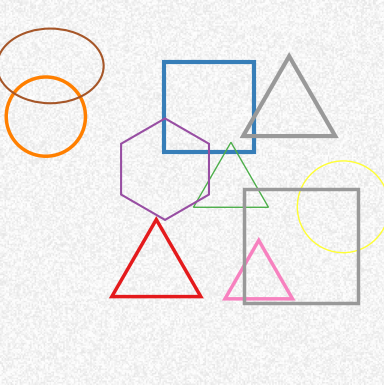[{"shape": "triangle", "thickness": 2.5, "radius": 0.67, "center": [0.406, 0.296]}, {"shape": "square", "thickness": 3, "radius": 0.58, "center": [0.544, 0.723]}, {"shape": "triangle", "thickness": 1, "radius": 0.56, "center": [0.6, 0.518]}, {"shape": "hexagon", "thickness": 1.5, "radius": 0.66, "center": [0.429, 0.561]}, {"shape": "circle", "thickness": 2.5, "radius": 0.51, "center": [0.119, 0.697]}, {"shape": "circle", "thickness": 1, "radius": 0.6, "center": [0.891, 0.463]}, {"shape": "oval", "thickness": 1.5, "radius": 0.69, "center": [0.131, 0.829]}, {"shape": "triangle", "thickness": 2.5, "radius": 0.51, "center": [0.672, 0.274]}, {"shape": "triangle", "thickness": 3, "radius": 0.69, "center": [0.751, 0.716]}, {"shape": "square", "thickness": 2.5, "radius": 0.74, "center": [0.782, 0.362]}]